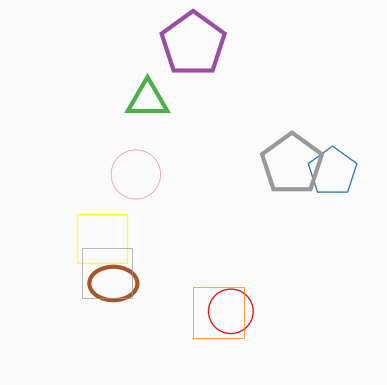[{"shape": "circle", "thickness": 1, "radius": 0.29, "center": [0.596, 0.191]}, {"shape": "pentagon", "thickness": 1, "radius": 0.33, "center": [0.858, 0.554]}, {"shape": "triangle", "thickness": 3, "radius": 0.3, "center": [0.381, 0.741]}, {"shape": "pentagon", "thickness": 3, "radius": 0.43, "center": [0.498, 0.886]}, {"shape": "square", "thickness": 0.5, "radius": 0.33, "center": [0.564, 0.188]}, {"shape": "square", "thickness": 1, "radius": 0.32, "center": [0.263, 0.381]}, {"shape": "oval", "thickness": 3, "radius": 0.31, "center": [0.293, 0.264]}, {"shape": "circle", "thickness": 0.5, "radius": 0.32, "center": [0.351, 0.547]}, {"shape": "square", "thickness": 0.5, "radius": 0.33, "center": [0.277, 0.292]}, {"shape": "pentagon", "thickness": 3, "radius": 0.41, "center": [0.754, 0.574]}]